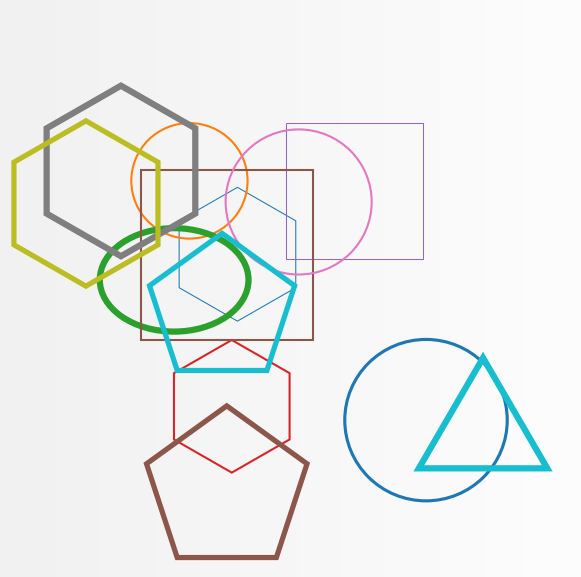[{"shape": "hexagon", "thickness": 0.5, "radius": 0.58, "center": [0.409, 0.559]}, {"shape": "circle", "thickness": 1.5, "radius": 0.7, "center": [0.733, 0.272]}, {"shape": "circle", "thickness": 1, "radius": 0.5, "center": [0.326, 0.686]}, {"shape": "oval", "thickness": 3, "radius": 0.64, "center": [0.3, 0.515]}, {"shape": "hexagon", "thickness": 1, "radius": 0.57, "center": [0.399, 0.296]}, {"shape": "square", "thickness": 0.5, "radius": 0.59, "center": [0.61, 0.669]}, {"shape": "pentagon", "thickness": 2.5, "radius": 0.73, "center": [0.39, 0.151]}, {"shape": "square", "thickness": 1, "radius": 0.74, "center": [0.39, 0.558]}, {"shape": "circle", "thickness": 1, "radius": 0.63, "center": [0.514, 0.649]}, {"shape": "hexagon", "thickness": 3, "radius": 0.74, "center": [0.208, 0.703]}, {"shape": "hexagon", "thickness": 2.5, "radius": 0.72, "center": [0.148, 0.647]}, {"shape": "pentagon", "thickness": 2.5, "radius": 0.66, "center": [0.382, 0.464]}, {"shape": "triangle", "thickness": 3, "radius": 0.64, "center": [0.831, 0.252]}]